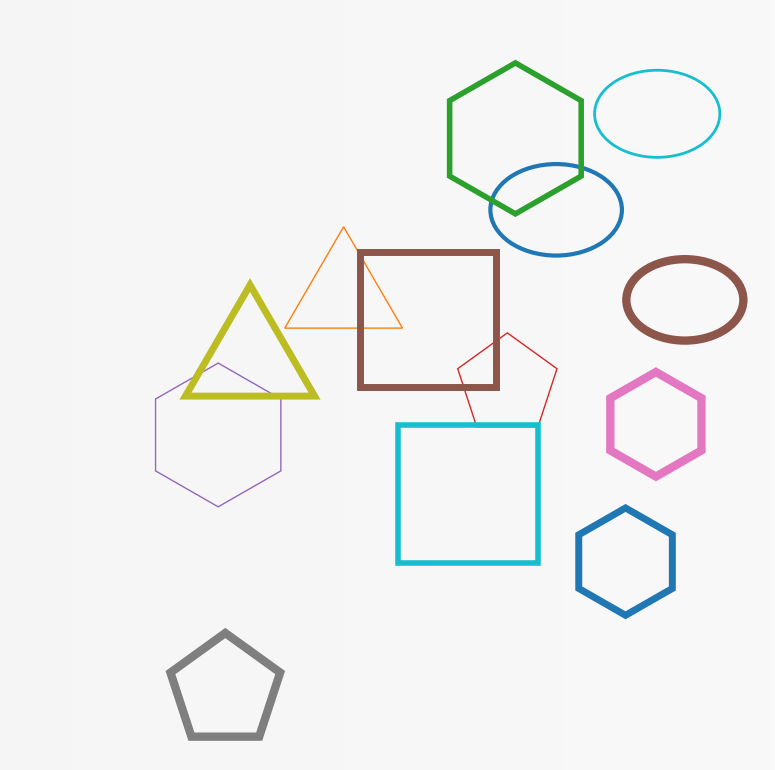[{"shape": "hexagon", "thickness": 2.5, "radius": 0.35, "center": [0.807, 0.271]}, {"shape": "oval", "thickness": 1.5, "radius": 0.42, "center": [0.718, 0.728]}, {"shape": "triangle", "thickness": 0.5, "radius": 0.44, "center": [0.443, 0.618]}, {"shape": "hexagon", "thickness": 2, "radius": 0.49, "center": [0.665, 0.82]}, {"shape": "pentagon", "thickness": 0.5, "radius": 0.34, "center": [0.655, 0.5]}, {"shape": "hexagon", "thickness": 0.5, "radius": 0.47, "center": [0.282, 0.435]}, {"shape": "square", "thickness": 2.5, "radius": 0.44, "center": [0.552, 0.585]}, {"shape": "oval", "thickness": 3, "radius": 0.38, "center": [0.884, 0.611]}, {"shape": "hexagon", "thickness": 3, "radius": 0.34, "center": [0.846, 0.449]}, {"shape": "pentagon", "thickness": 3, "radius": 0.37, "center": [0.291, 0.104]}, {"shape": "triangle", "thickness": 2.5, "radius": 0.48, "center": [0.323, 0.534]}, {"shape": "square", "thickness": 2, "radius": 0.45, "center": [0.604, 0.358]}, {"shape": "oval", "thickness": 1, "radius": 0.4, "center": [0.848, 0.852]}]